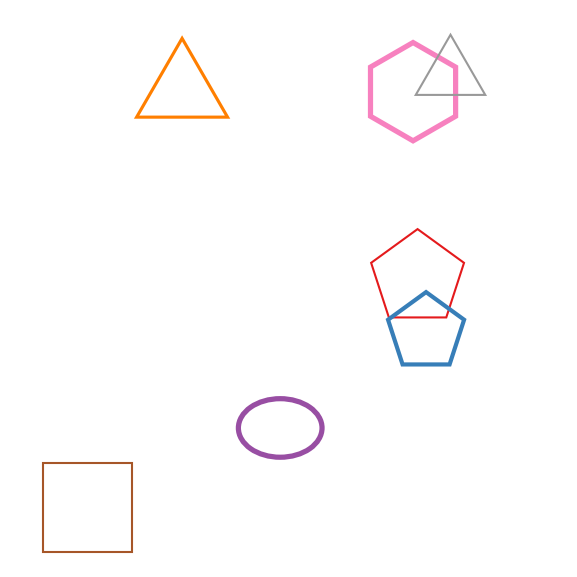[{"shape": "pentagon", "thickness": 1, "radius": 0.42, "center": [0.723, 0.518]}, {"shape": "pentagon", "thickness": 2, "radius": 0.35, "center": [0.738, 0.424]}, {"shape": "oval", "thickness": 2.5, "radius": 0.36, "center": [0.485, 0.258]}, {"shape": "triangle", "thickness": 1.5, "radius": 0.45, "center": [0.315, 0.842]}, {"shape": "square", "thickness": 1, "radius": 0.39, "center": [0.152, 0.121]}, {"shape": "hexagon", "thickness": 2.5, "radius": 0.43, "center": [0.715, 0.84]}, {"shape": "triangle", "thickness": 1, "radius": 0.35, "center": [0.78, 0.87]}]